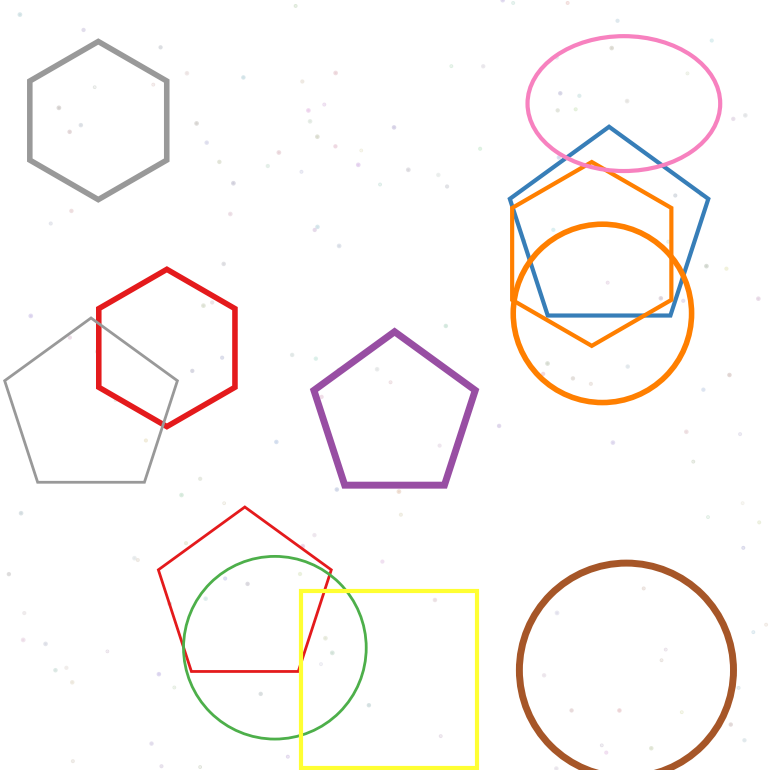[{"shape": "hexagon", "thickness": 2, "radius": 0.51, "center": [0.217, 0.548]}, {"shape": "pentagon", "thickness": 1, "radius": 0.59, "center": [0.318, 0.223]}, {"shape": "pentagon", "thickness": 1.5, "radius": 0.68, "center": [0.791, 0.7]}, {"shape": "circle", "thickness": 1, "radius": 0.59, "center": [0.357, 0.159]}, {"shape": "pentagon", "thickness": 2.5, "radius": 0.55, "center": [0.512, 0.459]}, {"shape": "hexagon", "thickness": 1.5, "radius": 0.6, "center": [0.769, 0.67]}, {"shape": "circle", "thickness": 2, "radius": 0.58, "center": [0.782, 0.593]}, {"shape": "square", "thickness": 1.5, "radius": 0.57, "center": [0.505, 0.118]}, {"shape": "circle", "thickness": 2.5, "radius": 0.7, "center": [0.814, 0.13]}, {"shape": "oval", "thickness": 1.5, "radius": 0.63, "center": [0.81, 0.865]}, {"shape": "hexagon", "thickness": 2, "radius": 0.51, "center": [0.128, 0.843]}, {"shape": "pentagon", "thickness": 1, "radius": 0.59, "center": [0.118, 0.469]}]